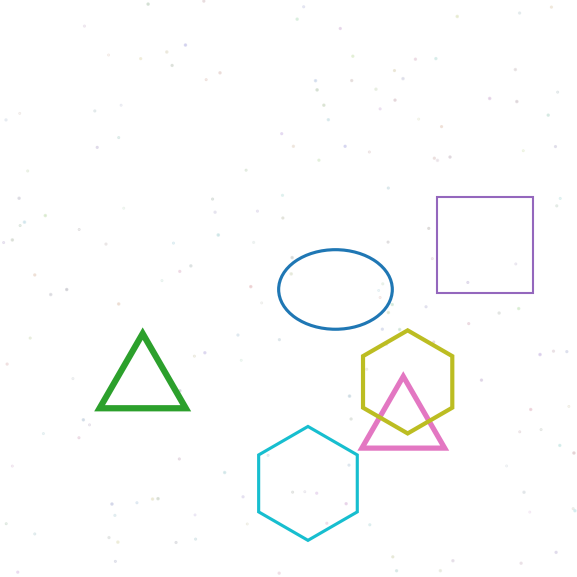[{"shape": "oval", "thickness": 1.5, "radius": 0.49, "center": [0.581, 0.498]}, {"shape": "triangle", "thickness": 3, "radius": 0.43, "center": [0.247, 0.335]}, {"shape": "square", "thickness": 1, "radius": 0.42, "center": [0.84, 0.575]}, {"shape": "triangle", "thickness": 2.5, "radius": 0.41, "center": [0.698, 0.265]}, {"shape": "hexagon", "thickness": 2, "radius": 0.45, "center": [0.706, 0.338]}, {"shape": "hexagon", "thickness": 1.5, "radius": 0.49, "center": [0.533, 0.162]}]